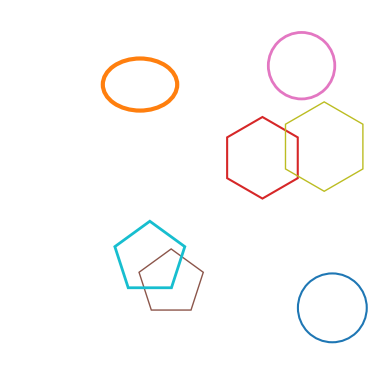[{"shape": "circle", "thickness": 1.5, "radius": 0.45, "center": [0.863, 0.2]}, {"shape": "oval", "thickness": 3, "radius": 0.48, "center": [0.364, 0.78]}, {"shape": "hexagon", "thickness": 1.5, "radius": 0.53, "center": [0.682, 0.59]}, {"shape": "pentagon", "thickness": 1, "radius": 0.44, "center": [0.445, 0.266]}, {"shape": "circle", "thickness": 2, "radius": 0.43, "center": [0.783, 0.829]}, {"shape": "hexagon", "thickness": 1, "radius": 0.58, "center": [0.842, 0.619]}, {"shape": "pentagon", "thickness": 2, "radius": 0.48, "center": [0.389, 0.33]}]